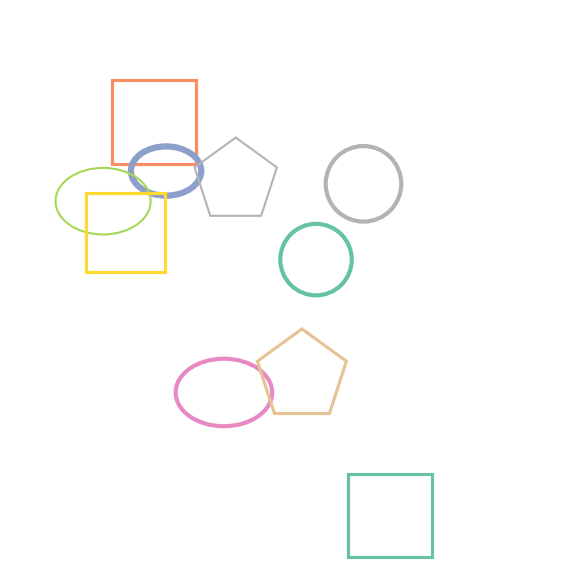[{"shape": "circle", "thickness": 2, "radius": 0.31, "center": [0.547, 0.55]}, {"shape": "square", "thickness": 1.5, "radius": 0.36, "center": [0.675, 0.107]}, {"shape": "square", "thickness": 1.5, "radius": 0.36, "center": [0.266, 0.788]}, {"shape": "oval", "thickness": 3, "radius": 0.3, "center": [0.288, 0.703]}, {"shape": "oval", "thickness": 2, "radius": 0.42, "center": [0.388, 0.32]}, {"shape": "oval", "thickness": 1, "radius": 0.41, "center": [0.179, 0.651]}, {"shape": "square", "thickness": 1.5, "radius": 0.34, "center": [0.217, 0.597]}, {"shape": "pentagon", "thickness": 1.5, "radius": 0.4, "center": [0.523, 0.349]}, {"shape": "pentagon", "thickness": 1, "radius": 0.37, "center": [0.408, 0.686]}, {"shape": "circle", "thickness": 2, "radius": 0.33, "center": [0.629, 0.681]}]